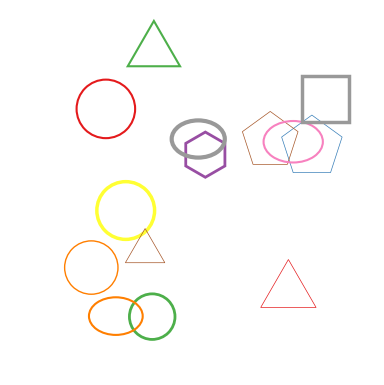[{"shape": "triangle", "thickness": 0.5, "radius": 0.42, "center": [0.749, 0.243]}, {"shape": "circle", "thickness": 1.5, "radius": 0.38, "center": [0.275, 0.717]}, {"shape": "pentagon", "thickness": 0.5, "radius": 0.41, "center": [0.81, 0.619]}, {"shape": "triangle", "thickness": 1.5, "radius": 0.39, "center": [0.4, 0.867]}, {"shape": "circle", "thickness": 2, "radius": 0.3, "center": [0.395, 0.178]}, {"shape": "hexagon", "thickness": 2, "radius": 0.29, "center": [0.533, 0.598]}, {"shape": "oval", "thickness": 1.5, "radius": 0.35, "center": [0.301, 0.179]}, {"shape": "circle", "thickness": 1, "radius": 0.35, "center": [0.237, 0.305]}, {"shape": "circle", "thickness": 2.5, "radius": 0.37, "center": [0.327, 0.453]}, {"shape": "pentagon", "thickness": 0.5, "radius": 0.38, "center": [0.702, 0.635]}, {"shape": "triangle", "thickness": 0.5, "radius": 0.3, "center": [0.377, 0.347]}, {"shape": "oval", "thickness": 1.5, "radius": 0.38, "center": [0.762, 0.632]}, {"shape": "oval", "thickness": 3, "radius": 0.34, "center": [0.515, 0.639]}, {"shape": "square", "thickness": 2.5, "radius": 0.3, "center": [0.846, 0.743]}]